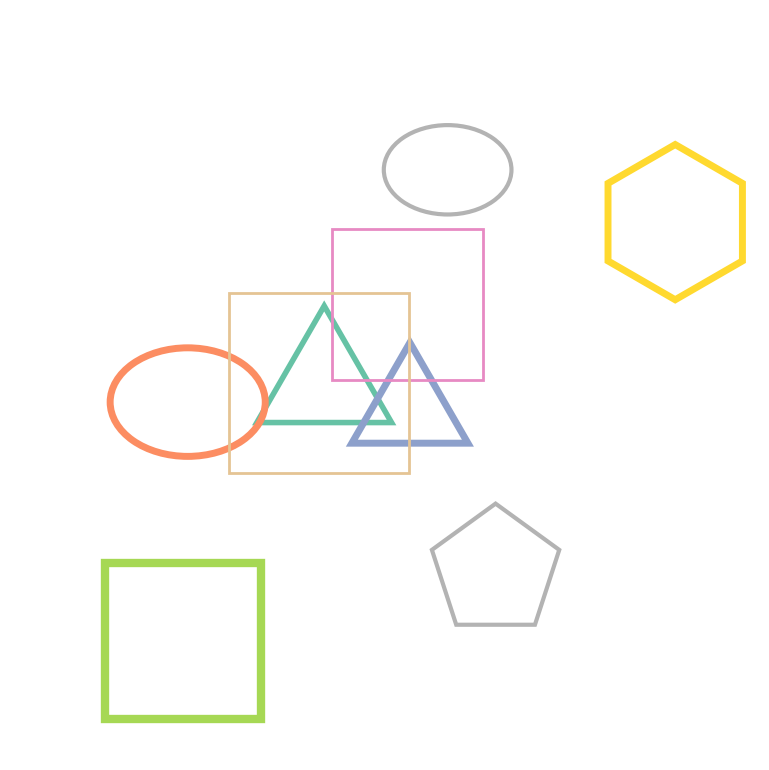[{"shape": "triangle", "thickness": 2, "radius": 0.5, "center": [0.421, 0.502]}, {"shape": "oval", "thickness": 2.5, "radius": 0.5, "center": [0.244, 0.478]}, {"shape": "triangle", "thickness": 2.5, "radius": 0.44, "center": [0.532, 0.468]}, {"shape": "square", "thickness": 1, "radius": 0.49, "center": [0.529, 0.604]}, {"shape": "square", "thickness": 3, "radius": 0.51, "center": [0.238, 0.168]}, {"shape": "hexagon", "thickness": 2.5, "radius": 0.5, "center": [0.877, 0.711]}, {"shape": "square", "thickness": 1, "radius": 0.58, "center": [0.415, 0.503]}, {"shape": "pentagon", "thickness": 1.5, "radius": 0.43, "center": [0.644, 0.259]}, {"shape": "oval", "thickness": 1.5, "radius": 0.41, "center": [0.581, 0.779]}]